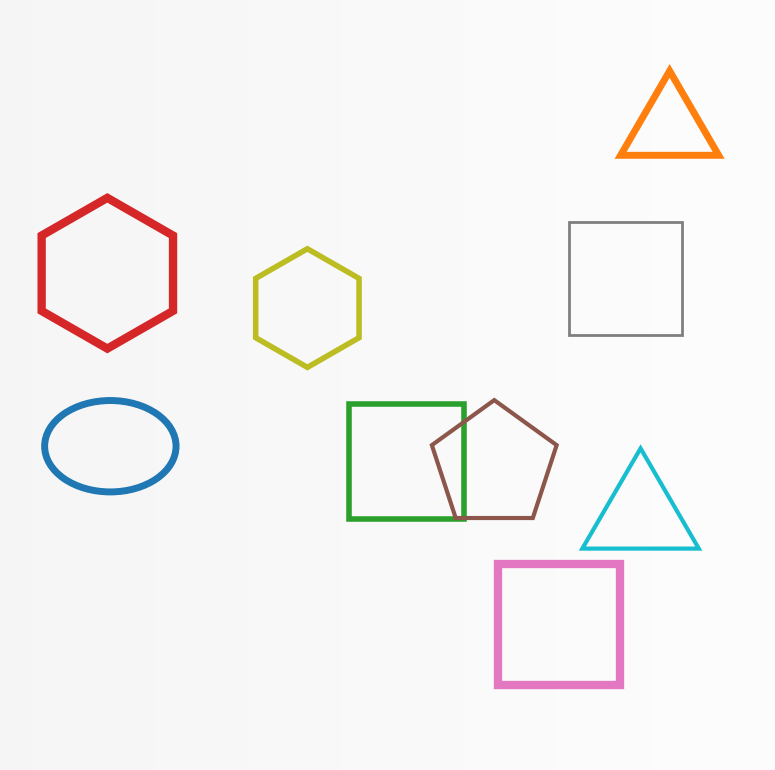[{"shape": "oval", "thickness": 2.5, "radius": 0.42, "center": [0.142, 0.42]}, {"shape": "triangle", "thickness": 2.5, "radius": 0.37, "center": [0.864, 0.835]}, {"shape": "square", "thickness": 2, "radius": 0.37, "center": [0.525, 0.401]}, {"shape": "hexagon", "thickness": 3, "radius": 0.49, "center": [0.138, 0.645]}, {"shape": "pentagon", "thickness": 1.5, "radius": 0.42, "center": [0.638, 0.396]}, {"shape": "square", "thickness": 3, "radius": 0.39, "center": [0.722, 0.189]}, {"shape": "square", "thickness": 1, "radius": 0.37, "center": [0.807, 0.639]}, {"shape": "hexagon", "thickness": 2, "radius": 0.39, "center": [0.397, 0.6]}, {"shape": "triangle", "thickness": 1.5, "radius": 0.43, "center": [0.827, 0.331]}]